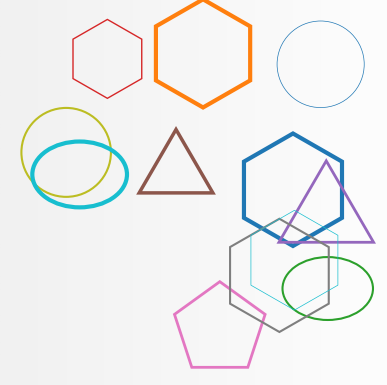[{"shape": "hexagon", "thickness": 3, "radius": 0.73, "center": [0.756, 0.507]}, {"shape": "circle", "thickness": 0.5, "radius": 0.56, "center": [0.827, 0.833]}, {"shape": "hexagon", "thickness": 3, "radius": 0.7, "center": [0.524, 0.861]}, {"shape": "oval", "thickness": 1.5, "radius": 0.58, "center": [0.846, 0.251]}, {"shape": "hexagon", "thickness": 1, "radius": 0.51, "center": [0.277, 0.847]}, {"shape": "triangle", "thickness": 2, "radius": 0.71, "center": [0.842, 0.441]}, {"shape": "triangle", "thickness": 2.5, "radius": 0.55, "center": [0.454, 0.554]}, {"shape": "pentagon", "thickness": 2, "radius": 0.61, "center": [0.567, 0.145]}, {"shape": "hexagon", "thickness": 1.5, "radius": 0.74, "center": [0.721, 0.285]}, {"shape": "circle", "thickness": 1.5, "radius": 0.58, "center": [0.171, 0.604]}, {"shape": "hexagon", "thickness": 0.5, "radius": 0.65, "center": [0.76, 0.324]}, {"shape": "oval", "thickness": 3, "radius": 0.61, "center": [0.206, 0.547]}]